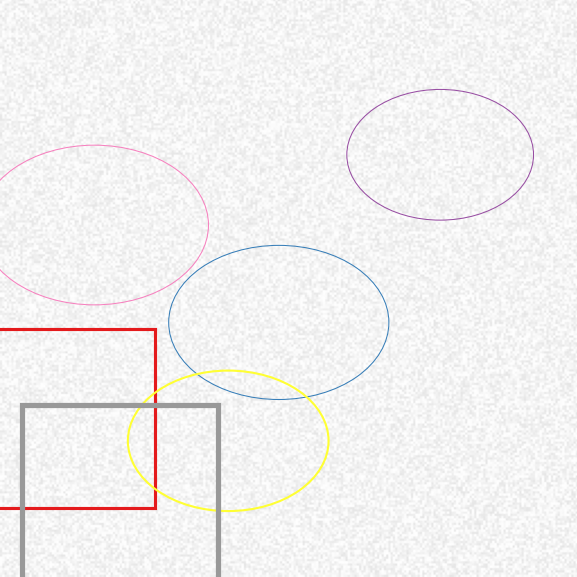[{"shape": "square", "thickness": 1.5, "radius": 0.78, "center": [0.113, 0.274]}, {"shape": "oval", "thickness": 0.5, "radius": 0.95, "center": [0.483, 0.441]}, {"shape": "oval", "thickness": 0.5, "radius": 0.81, "center": [0.762, 0.731]}, {"shape": "oval", "thickness": 1, "radius": 0.87, "center": [0.395, 0.236]}, {"shape": "oval", "thickness": 0.5, "radius": 0.99, "center": [0.163, 0.609]}, {"shape": "square", "thickness": 2.5, "radius": 0.85, "center": [0.207, 0.129]}]